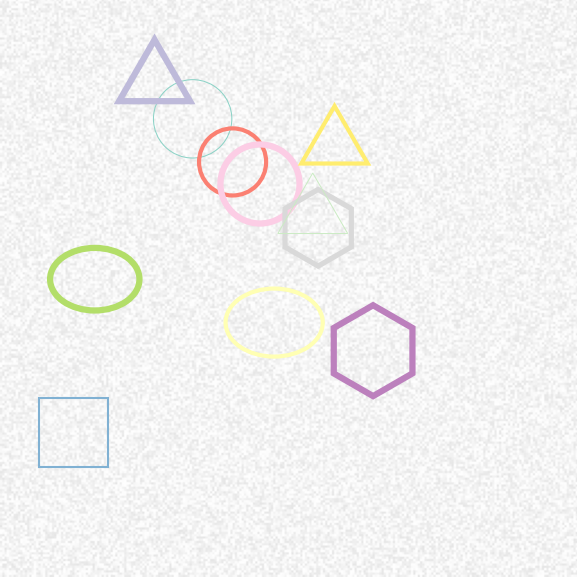[{"shape": "circle", "thickness": 0.5, "radius": 0.34, "center": [0.334, 0.793]}, {"shape": "oval", "thickness": 2, "radius": 0.42, "center": [0.475, 0.441]}, {"shape": "triangle", "thickness": 3, "radius": 0.35, "center": [0.268, 0.859]}, {"shape": "circle", "thickness": 2, "radius": 0.29, "center": [0.403, 0.719]}, {"shape": "square", "thickness": 1, "radius": 0.3, "center": [0.127, 0.25]}, {"shape": "oval", "thickness": 3, "radius": 0.39, "center": [0.164, 0.516]}, {"shape": "circle", "thickness": 3, "radius": 0.34, "center": [0.45, 0.681]}, {"shape": "hexagon", "thickness": 2.5, "radius": 0.33, "center": [0.551, 0.605]}, {"shape": "hexagon", "thickness": 3, "radius": 0.39, "center": [0.646, 0.392]}, {"shape": "triangle", "thickness": 0.5, "radius": 0.35, "center": [0.542, 0.63]}, {"shape": "triangle", "thickness": 2, "radius": 0.33, "center": [0.579, 0.749]}]